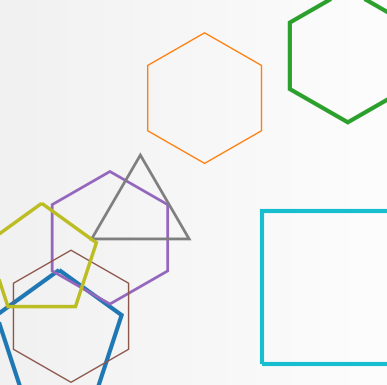[{"shape": "pentagon", "thickness": 3, "radius": 0.85, "center": [0.153, 0.129]}, {"shape": "hexagon", "thickness": 1, "radius": 0.85, "center": [0.528, 0.745]}, {"shape": "hexagon", "thickness": 3, "radius": 0.86, "center": [0.898, 0.855]}, {"shape": "hexagon", "thickness": 2, "radius": 0.86, "center": [0.284, 0.382]}, {"shape": "hexagon", "thickness": 1, "radius": 0.86, "center": [0.183, 0.179]}, {"shape": "triangle", "thickness": 2, "radius": 0.73, "center": [0.362, 0.452]}, {"shape": "pentagon", "thickness": 2.5, "radius": 0.74, "center": [0.108, 0.324]}, {"shape": "square", "thickness": 3, "radius": 0.99, "center": [0.873, 0.253]}]